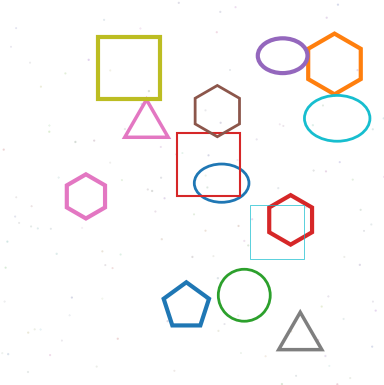[{"shape": "pentagon", "thickness": 3, "radius": 0.31, "center": [0.484, 0.205]}, {"shape": "oval", "thickness": 2, "radius": 0.36, "center": [0.576, 0.524]}, {"shape": "hexagon", "thickness": 3, "radius": 0.39, "center": [0.869, 0.834]}, {"shape": "circle", "thickness": 2, "radius": 0.34, "center": [0.634, 0.233]}, {"shape": "hexagon", "thickness": 3, "radius": 0.32, "center": [0.755, 0.429]}, {"shape": "square", "thickness": 1.5, "radius": 0.41, "center": [0.541, 0.574]}, {"shape": "oval", "thickness": 3, "radius": 0.32, "center": [0.734, 0.855]}, {"shape": "hexagon", "thickness": 2, "radius": 0.33, "center": [0.564, 0.711]}, {"shape": "hexagon", "thickness": 3, "radius": 0.29, "center": [0.223, 0.49]}, {"shape": "triangle", "thickness": 2.5, "radius": 0.33, "center": [0.38, 0.676]}, {"shape": "triangle", "thickness": 2.5, "radius": 0.32, "center": [0.78, 0.124]}, {"shape": "square", "thickness": 3, "radius": 0.41, "center": [0.335, 0.823]}, {"shape": "square", "thickness": 0.5, "radius": 0.35, "center": [0.72, 0.397]}, {"shape": "oval", "thickness": 2, "radius": 0.43, "center": [0.876, 0.693]}]